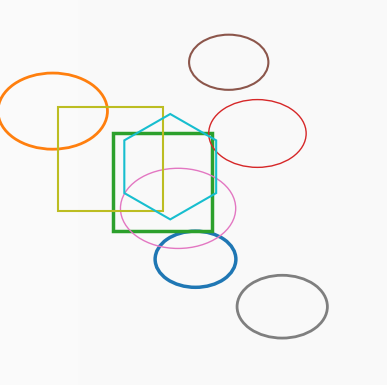[{"shape": "oval", "thickness": 2.5, "radius": 0.52, "center": [0.505, 0.327]}, {"shape": "oval", "thickness": 2, "radius": 0.71, "center": [0.136, 0.711]}, {"shape": "square", "thickness": 2.5, "radius": 0.64, "center": [0.419, 0.527]}, {"shape": "oval", "thickness": 1, "radius": 0.63, "center": [0.664, 0.653]}, {"shape": "oval", "thickness": 1.5, "radius": 0.51, "center": [0.59, 0.838]}, {"shape": "oval", "thickness": 1, "radius": 0.74, "center": [0.46, 0.459]}, {"shape": "oval", "thickness": 2, "radius": 0.58, "center": [0.728, 0.203]}, {"shape": "square", "thickness": 1.5, "radius": 0.68, "center": [0.286, 0.587]}, {"shape": "hexagon", "thickness": 1.5, "radius": 0.68, "center": [0.439, 0.567]}]